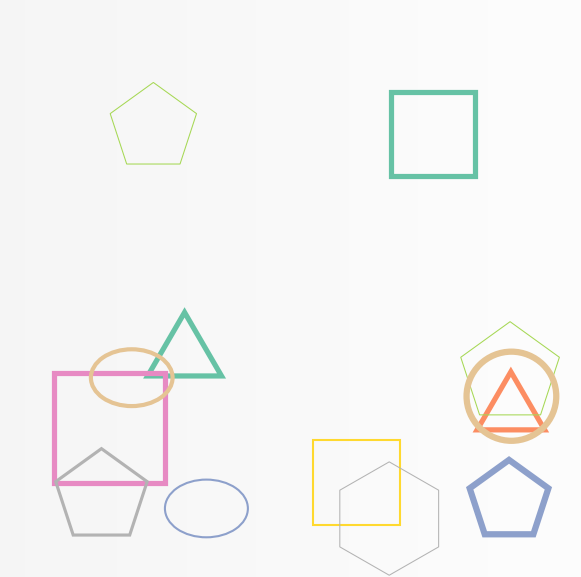[{"shape": "triangle", "thickness": 2.5, "radius": 0.37, "center": [0.318, 0.385]}, {"shape": "square", "thickness": 2.5, "radius": 0.36, "center": [0.745, 0.768]}, {"shape": "triangle", "thickness": 2.5, "radius": 0.34, "center": [0.879, 0.288]}, {"shape": "oval", "thickness": 1, "radius": 0.36, "center": [0.355, 0.119]}, {"shape": "pentagon", "thickness": 3, "radius": 0.36, "center": [0.876, 0.132]}, {"shape": "square", "thickness": 2.5, "radius": 0.48, "center": [0.188, 0.258]}, {"shape": "pentagon", "thickness": 0.5, "radius": 0.45, "center": [0.878, 0.353]}, {"shape": "pentagon", "thickness": 0.5, "radius": 0.39, "center": [0.264, 0.778]}, {"shape": "square", "thickness": 1, "radius": 0.37, "center": [0.613, 0.163]}, {"shape": "oval", "thickness": 2, "radius": 0.35, "center": [0.227, 0.345]}, {"shape": "circle", "thickness": 3, "radius": 0.39, "center": [0.88, 0.313]}, {"shape": "pentagon", "thickness": 1.5, "radius": 0.41, "center": [0.175, 0.14]}, {"shape": "hexagon", "thickness": 0.5, "radius": 0.49, "center": [0.67, 0.101]}]